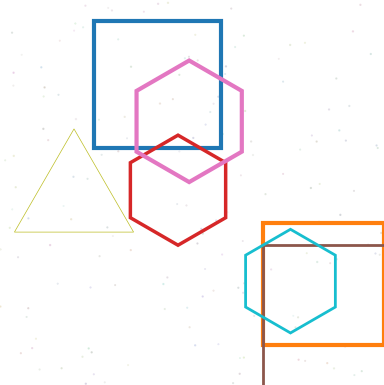[{"shape": "square", "thickness": 3, "radius": 0.82, "center": [0.409, 0.781]}, {"shape": "square", "thickness": 3, "radius": 0.79, "center": [0.839, 0.263]}, {"shape": "hexagon", "thickness": 2.5, "radius": 0.71, "center": [0.462, 0.506]}, {"shape": "square", "thickness": 2, "radius": 0.94, "center": [0.872, 0.175]}, {"shape": "hexagon", "thickness": 3, "radius": 0.79, "center": [0.491, 0.685]}, {"shape": "triangle", "thickness": 0.5, "radius": 0.89, "center": [0.192, 0.487]}, {"shape": "hexagon", "thickness": 2, "radius": 0.67, "center": [0.754, 0.27]}]